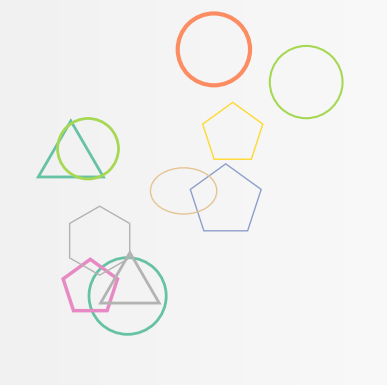[{"shape": "circle", "thickness": 2, "radius": 0.5, "center": [0.329, 0.231]}, {"shape": "triangle", "thickness": 2, "radius": 0.49, "center": [0.183, 0.589]}, {"shape": "circle", "thickness": 3, "radius": 0.47, "center": [0.552, 0.872]}, {"shape": "pentagon", "thickness": 1, "radius": 0.48, "center": [0.583, 0.478]}, {"shape": "pentagon", "thickness": 2.5, "radius": 0.37, "center": [0.233, 0.253]}, {"shape": "circle", "thickness": 1.5, "radius": 0.47, "center": [0.79, 0.787]}, {"shape": "circle", "thickness": 2, "radius": 0.39, "center": [0.227, 0.614]}, {"shape": "pentagon", "thickness": 1, "radius": 0.41, "center": [0.601, 0.652]}, {"shape": "oval", "thickness": 1, "radius": 0.43, "center": [0.474, 0.504]}, {"shape": "triangle", "thickness": 2, "radius": 0.44, "center": [0.335, 0.256]}, {"shape": "hexagon", "thickness": 1, "radius": 0.45, "center": [0.257, 0.375]}]